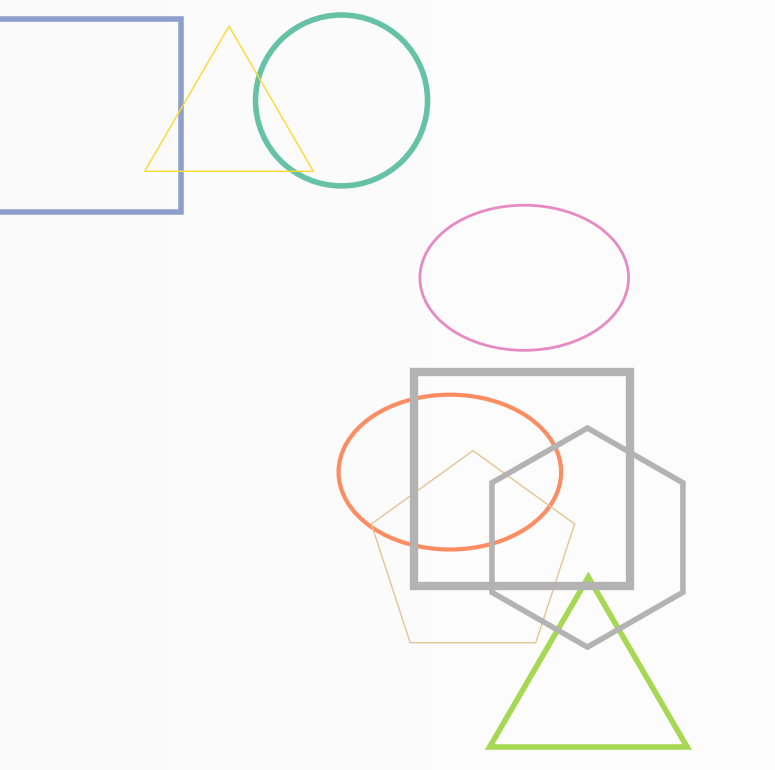[{"shape": "circle", "thickness": 2, "radius": 0.55, "center": [0.441, 0.87]}, {"shape": "oval", "thickness": 1.5, "radius": 0.72, "center": [0.58, 0.387]}, {"shape": "square", "thickness": 2, "radius": 0.63, "center": [0.108, 0.85]}, {"shape": "oval", "thickness": 1, "radius": 0.67, "center": [0.676, 0.639]}, {"shape": "triangle", "thickness": 2, "radius": 0.74, "center": [0.759, 0.103]}, {"shape": "triangle", "thickness": 0.5, "radius": 0.63, "center": [0.295, 0.84]}, {"shape": "pentagon", "thickness": 0.5, "radius": 0.69, "center": [0.61, 0.277]}, {"shape": "hexagon", "thickness": 2, "radius": 0.71, "center": [0.758, 0.302]}, {"shape": "square", "thickness": 3, "radius": 0.7, "center": [0.673, 0.378]}]